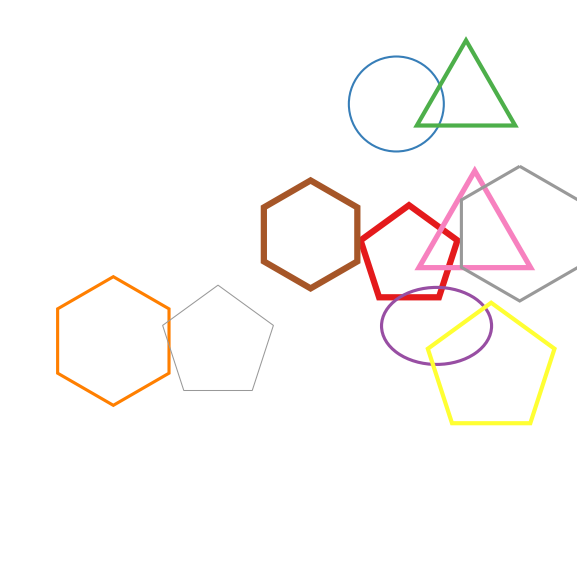[{"shape": "pentagon", "thickness": 3, "radius": 0.44, "center": [0.708, 0.556]}, {"shape": "circle", "thickness": 1, "radius": 0.41, "center": [0.686, 0.819]}, {"shape": "triangle", "thickness": 2, "radius": 0.49, "center": [0.807, 0.831]}, {"shape": "oval", "thickness": 1.5, "radius": 0.48, "center": [0.756, 0.435]}, {"shape": "hexagon", "thickness": 1.5, "radius": 0.56, "center": [0.196, 0.409]}, {"shape": "pentagon", "thickness": 2, "radius": 0.58, "center": [0.85, 0.36]}, {"shape": "hexagon", "thickness": 3, "radius": 0.47, "center": [0.538, 0.593]}, {"shape": "triangle", "thickness": 2.5, "radius": 0.56, "center": [0.822, 0.592]}, {"shape": "pentagon", "thickness": 0.5, "radius": 0.5, "center": [0.378, 0.405]}, {"shape": "hexagon", "thickness": 1.5, "radius": 0.58, "center": [0.9, 0.595]}]